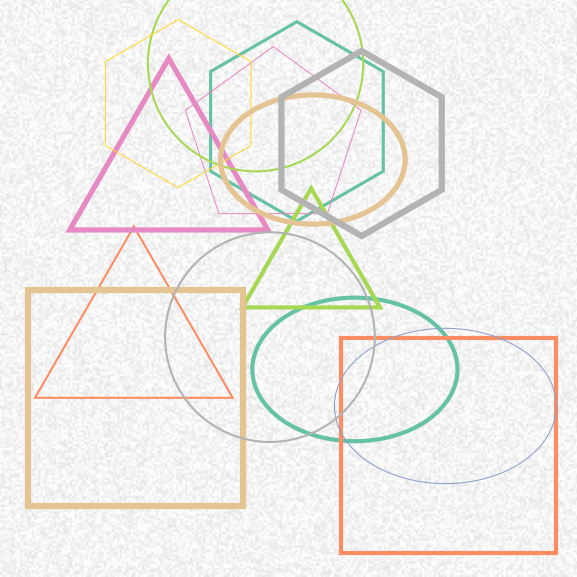[{"shape": "oval", "thickness": 2, "radius": 0.89, "center": [0.615, 0.359]}, {"shape": "hexagon", "thickness": 1.5, "radius": 0.86, "center": [0.514, 0.789]}, {"shape": "triangle", "thickness": 1, "radius": 0.99, "center": [0.232, 0.409]}, {"shape": "square", "thickness": 2, "radius": 0.93, "center": [0.777, 0.227]}, {"shape": "oval", "thickness": 0.5, "radius": 0.96, "center": [0.771, 0.296]}, {"shape": "pentagon", "thickness": 0.5, "radius": 0.8, "center": [0.473, 0.759]}, {"shape": "triangle", "thickness": 2.5, "radius": 0.99, "center": [0.292, 0.7]}, {"shape": "circle", "thickness": 1, "radius": 0.93, "center": [0.443, 0.889]}, {"shape": "triangle", "thickness": 2, "radius": 0.69, "center": [0.539, 0.536]}, {"shape": "hexagon", "thickness": 0.5, "radius": 0.73, "center": [0.309, 0.82]}, {"shape": "oval", "thickness": 2.5, "radius": 0.8, "center": [0.542, 0.723]}, {"shape": "square", "thickness": 3, "radius": 0.93, "center": [0.235, 0.31]}, {"shape": "hexagon", "thickness": 3, "radius": 0.8, "center": [0.626, 0.751]}, {"shape": "circle", "thickness": 1, "radius": 0.91, "center": [0.467, 0.415]}]